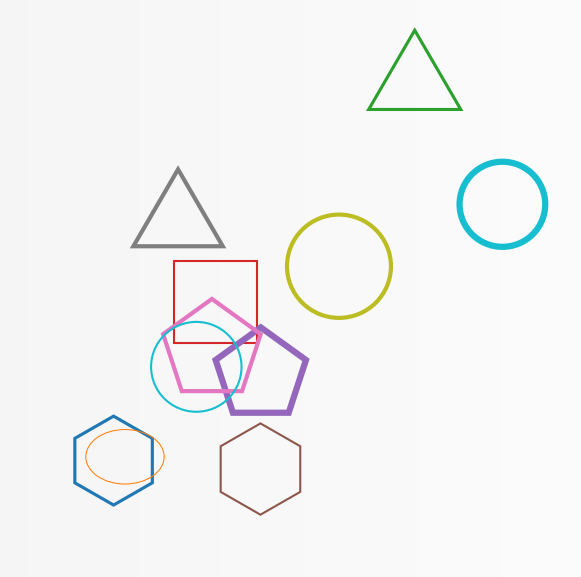[{"shape": "hexagon", "thickness": 1.5, "radius": 0.38, "center": [0.195, 0.202]}, {"shape": "oval", "thickness": 0.5, "radius": 0.34, "center": [0.215, 0.208]}, {"shape": "triangle", "thickness": 1.5, "radius": 0.46, "center": [0.714, 0.855]}, {"shape": "square", "thickness": 1, "radius": 0.35, "center": [0.371, 0.476]}, {"shape": "pentagon", "thickness": 3, "radius": 0.41, "center": [0.449, 0.351]}, {"shape": "hexagon", "thickness": 1, "radius": 0.4, "center": [0.448, 0.187]}, {"shape": "pentagon", "thickness": 2, "radius": 0.44, "center": [0.365, 0.393]}, {"shape": "triangle", "thickness": 2, "radius": 0.44, "center": [0.306, 0.617]}, {"shape": "circle", "thickness": 2, "radius": 0.45, "center": [0.583, 0.538]}, {"shape": "circle", "thickness": 1, "radius": 0.39, "center": [0.338, 0.364]}, {"shape": "circle", "thickness": 3, "radius": 0.37, "center": [0.864, 0.645]}]